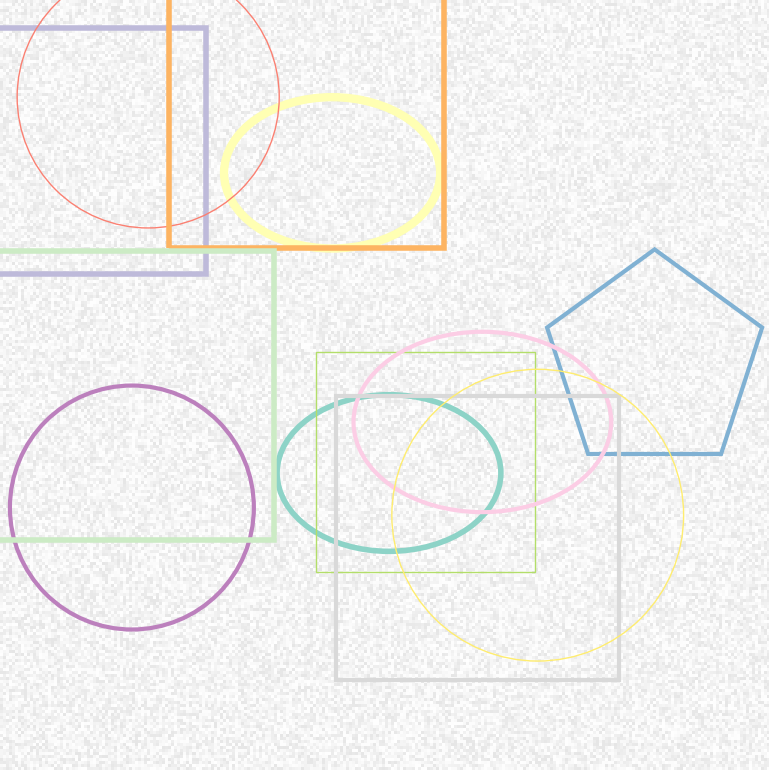[{"shape": "oval", "thickness": 2, "radius": 0.73, "center": [0.505, 0.386]}, {"shape": "oval", "thickness": 3, "radius": 0.7, "center": [0.431, 0.776]}, {"shape": "square", "thickness": 2, "radius": 0.8, "center": [0.107, 0.803]}, {"shape": "circle", "thickness": 0.5, "radius": 0.85, "center": [0.192, 0.874]}, {"shape": "pentagon", "thickness": 1.5, "radius": 0.73, "center": [0.85, 0.529]}, {"shape": "square", "thickness": 2, "radius": 0.89, "center": [0.398, 0.857]}, {"shape": "square", "thickness": 0.5, "radius": 0.71, "center": [0.552, 0.4]}, {"shape": "oval", "thickness": 1.5, "radius": 0.84, "center": [0.626, 0.452]}, {"shape": "square", "thickness": 1.5, "radius": 0.92, "center": [0.62, 0.301]}, {"shape": "circle", "thickness": 1.5, "radius": 0.79, "center": [0.171, 0.341]}, {"shape": "square", "thickness": 2, "radius": 0.94, "center": [0.168, 0.486]}, {"shape": "circle", "thickness": 0.5, "radius": 0.95, "center": [0.698, 0.331]}]